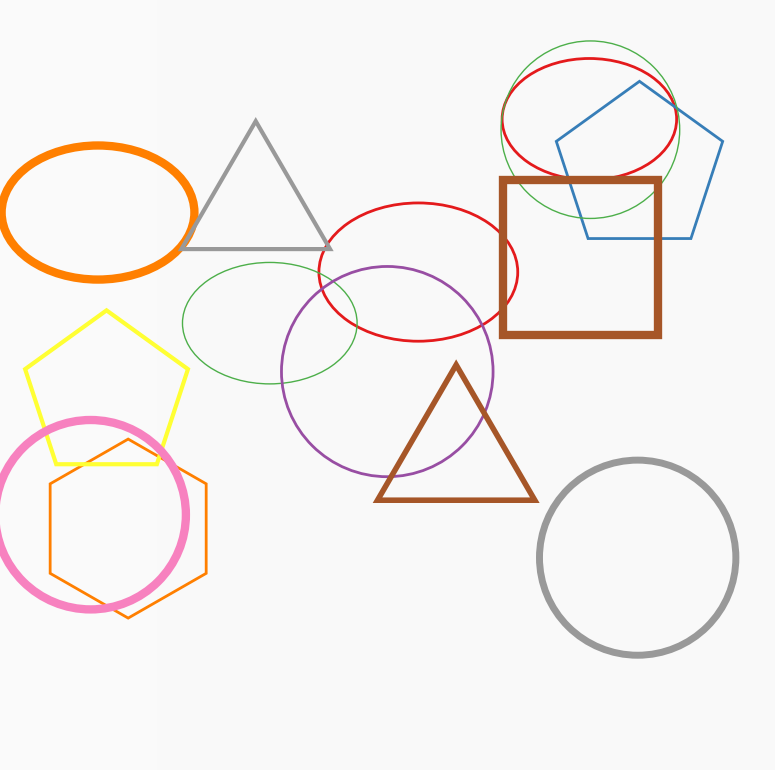[{"shape": "oval", "thickness": 1, "radius": 0.56, "center": [0.76, 0.845]}, {"shape": "oval", "thickness": 1, "radius": 0.64, "center": [0.54, 0.647]}, {"shape": "pentagon", "thickness": 1, "radius": 0.56, "center": [0.825, 0.782]}, {"shape": "circle", "thickness": 0.5, "radius": 0.58, "center": [0.762, 0.832]}, {"shape": "oval", "thickness": 0.5, "radius": 0.56, "center": [0.348, 0.58]}, {"shape": "circle", "thickness": 1, "radius": 0.68, "center": [0.5, 0.517]}, {"shape": "oval", "thickness": 3, "radius": 0.62, "center": [0.126, 0.724]}, {"shape": "hexagon", "thickness": 1, "radius": 0.58, "center": [0.165, 0.314]}, {"shape": "pentagon", "thickness": 1.5, "radius": 0.55, "center": [0.137, 0.486]}, {"shape": "triangle", "thickness": 2, "radius": 0.59, "center": [0.589, 0.409]}, {"shape": "square", "thickness": 3, "radius": 0.5, "center": [0.749, 0.665]}, {"shape": "circle", "thickness": 3, "radius": 0.61, "center": [0.117, 0.332]}, {"shape": "circle", "thickness": 2.5, "radius": 0.63, "center": [0.823, 0.276]}, {"shape": "triangle", "thickness": 1.5, "radius": 0.55, "center": [0.33, 0.732]}]